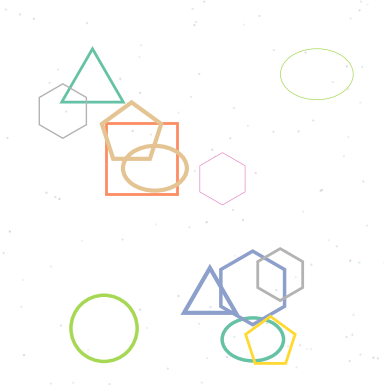[{"shape": "oval", "thickness": 2.5, "radius": 0.4, "center": [0.657, 0.118]}, {"shape": "triangle", "thickness": 2, "radius": 0.46, "center": [0.24, 0.781]}, {"shape": "square", "thickness": 2, "radius": 0.46, "center": [0.368, 0.587]}, {"shape": "triangle", "thickness": 3, "radius": 0.39, "center": [0.545, 0.226]}, {"shape": "hexagon", "thickness": 2.5, "radius": 0.48, "center": [0.656, 0.252]}, {"shape": "hexagon", "thickness": 0.5, "radius": 0.34, "center": [0.578, 0.536]}, {"shape": "oval", "thickness": 0.5, "radius": 0.47, "center": [0.823, 0.807]}, {"shape": "circle", "thickness": 2.5, "radius": 0.43, "center": [0.27, 0.147]}, {"shape": "pentagon", "thickness": 2, "radius": 0.34, "center": [0.702, 0.111]}, {"shape": "pentagon", "thickness": 3, "radius": 0.41, "center": [0.342, 0.653]}, {"shape": "oval", "thickness": 3, "radius": 0.42, "center": [0.402, 0.563]}, {"shape": "hexagon", "thickness": 1, "radius": 0.35, "center": [0.163, 0.712]}, {"shape": "hexagon", "thickness": 2, "radius": 0.34, "center": [0.728, 0.287]}]